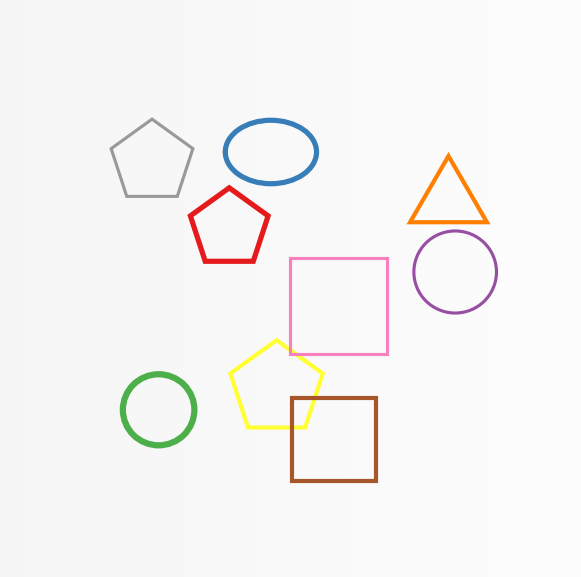[{"shape": "pentagon", "thickness": 2.5, "radius": 0.35, "center": [0.394, 0.604]}, {"shape": "oval", "thickness": 2.5, "radius": 0.39, "center": [0.466, 0.736]}, {"shape": "circle", "thickness": 3, "radius": 0.31, "center": [0.273, 0.29]}, {"shape": "circle", "thickness": 1.5, "radius": 0.36, "center": [0.783, 0.528]}, {"shape": "triangle", "thickness": 2, "radius": 0.38, "center": [0.772, 0.653]}, {"shape": "pentagon", "thickness": 2, "radius": 0.42, "center": [0.476, 0.326]}, {"shape": "square", "thickness": 2, "radius": 0.36, "center": [0.574, 0.238]}, {"shape": "square", "thickness": 1.5, "radius": 0.42, "center": [0.583, 0.47]}, {"shape": "pentagon", "thickness": 1.5, "radius": 0.37, "center": [0.262, 0.719]}]